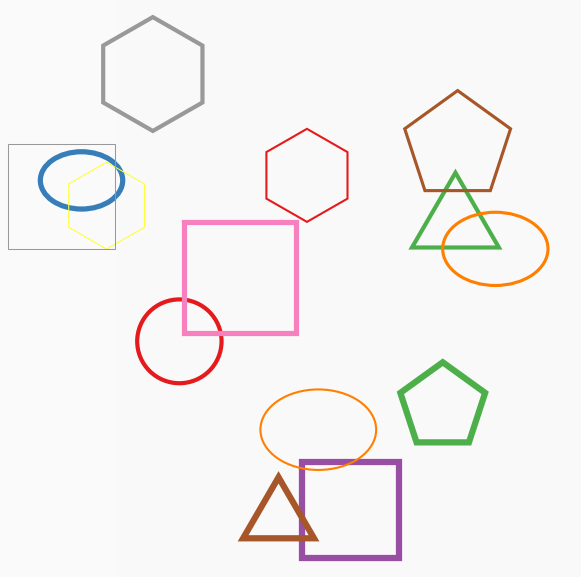[{"shape": "circle", "thickness": 2, "radius": 0.36, "center": [0.309, 0.408]}, {"shape": "hexagon", "thickness": 1, "radius": 0.4, "center": [0.528, 0.695]}, {"shape": "oval", "thickness": 2.5, "radius": 0.35, "center": [0.14, 0.687]}, {"shape": "triangle", "thickness": 2, "radius": 0.43, "center": [0.784, 0.614]}, {"shape": "pentagon", "thickness": 3, "radius": 0.38, "center": [0.762, 0.295]}, {"shape": "square", "thickness": 3, "radius": 0.42, "center": [0.603, 0.116]}, {"shape": "oval", "thickness": 1.5, "radius": 0.45, "center": [0.852, 0.568]}, {"shape": "oval", "thickness": 1, "radius": 0.5, "center": [0.548, 0.255]}, {"shape": "hexagon", "thickness": 0.5, "radius": 0.38, "center": [0.183, 0.643]}, {"shape": "triangle", "thickness": 3, "radius": 0.35, "center": [0.479, 0.102]}, {"shape": "pentagon", "thickness": 1.5, "radius": 0.48, "center": [0.787, 0.747]}, {"shape": "square", "thickness": 2.5, "radius": 0.48, "center": [0.413, 0.519]}, {"shape": "square", "thickness": 0.5, "radius": 0.46, "center": [0.106, 0.659]}, {"shape": "hexagon", "thickness": 2, "radius": 0.49, "center": [0.263, 0.871]}]